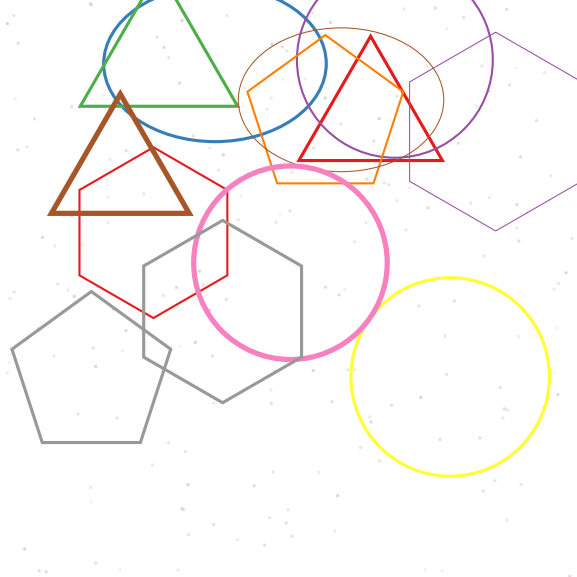[{"shape": "hexagon", "thickness": 1, "radius": 0.74, "center": [0.266, 0.596]}, {"shape": "triangle", "thickness": 1.5, "radius": 0.72, "center": [0.642, 0.793]}, {"shape": "oval", "thickness": 1.5, "radius": 0.96, "center": [0.372, 0.889]}, {"shape": "triangle", "thickness": 1.5, "radius": 0.79, "center": [0.275, 0.894]}, {"shape": "circle", "thickness": 1, "radius": 0.85, "center": [0.684, 0.896]}, {"shape": "hexagon", "thickness": 0.5, "radius": 0.86, "center": [0.858, 0.771]}, {"shape": "pentagon", "thickness": 1, "radius": 0.71, "center": [0.563, 0.796]}, {"shape": "circle", "thickness": 1.5, "radius": 0.86, "center": [0.78, 0.346]}, {"shape": "oval", "thickness": 0.5, "radius": 0.89, "center": [0.591, 0.826]}, {"shape": "triangle", "thickness": 2.5, "radius": 0.69, "center": [0.208, 0.699]}, {"shape": "circle", "thickness": 2.5, "radius": 0.84, "center": [0.503, 0.544]}, {"shape": "pentagon", "thickness": 1.5, "radius": 0.72, "center": [0.158, 0.35]}, {"shape": "hexagon", "thickness": 1.5, "radius": 0.79, "center": [0.385, 0.46]}]